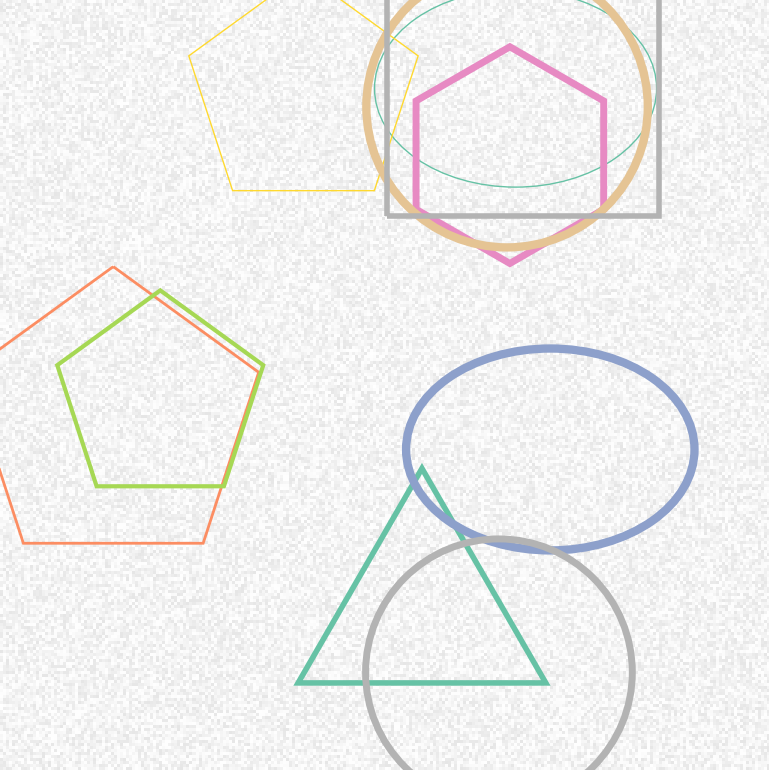[{"shape": "oval", "thickness": 0.5, "radius": 0.92, "center": [0.67, 0.885]}, {"shape": "triangle", "thickness": 2, "radius": 0.93, "center": [0.548, 0.206]}, {"shape": "pentagon", "thickness": 1, "radius": 0.99, "center": [0.147, 0.455]}, {"shape": "oval", "thickness": 3, "radius": 0.94, "center": [0.715, 0.416]}, {"shape": "hexagon", "thickness": 2.5, "radius": 0.7, "center": [0.662, 0.799]}, {"shape": "pentagon", "thickness": 1.5, "radius": 0.7, "center": [0.208, 0.482]}, {"shape": "pentagon", "thickness": 0.5, "radius": 0.78, "center": [0.394, 0.879]}, {"shape": "circle", "thickness": 3, "radius": 0.91, "center": [0.659, 0.861]}, {"shape": "circle", "thickness": 2.5, "radius": 0.87, "center": [0.648, 0.127]}, {"shape": "square", "thickness": 2, "radius": 0.89, "center": [0.679, 0.896]}]